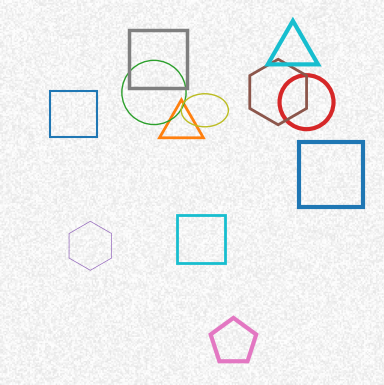[{"shape": "square", "thickness": 3, "radius": 0.42, "center": [0.859, 0.547]}, {"shape": "square", "thickness": 1.5, "radius": 0.3, "center": [0.191, 0.704]}, {"shape": "triangle", "thickness": 2, "radius": 0.33, "center": [0.471, 0.675]}, {"shape": "circle", "thickness": 1, "radius": 0.42, "center": [0.4, 0.76]}, {"shape": "circle", "thickness": 3, "radius": 0.35, "center": [0.796, 0.735]}, {"shape": "hexagon", "thickness": 0.5, "radius": 0.32, "center": [0.235, 0.362]}, {"shape": "hexagon", "thickness": 2, "radius": 0.43, "center": [0.723, 0.761]}, {"shape": "pentagon", "thickness": 3, "radius": 0.31, "center": [0.606, 0.112]}, {"shape": "square", "thickness": 2.5, "radius": 0.38, "center": [0.409, 0.847]}, {"shape": "oval", "thickness": 1, "radius": 0.31, "center": [0.532, 0.714]}, {"shape": "triangle", "thickness": 3, "radius": 0.38, "center": [0.761, 0.87]}, {"shape": "square", "thickness": 2, "radius": 0.31, "center": [0.522, 0.379]}]